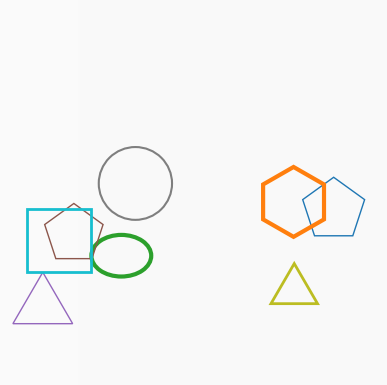[{"shape": "pentagon", "thickness": 1, "radius": 0.42, "center": [0.861, 0.456]}, {"shape": "hexagon", "thickness": 3, "radius": 0.45, "center": [0.758, 0.476]}, {"shape": "oval", "thickness": 3, "radius": 0.39, "center": [0.313, 0.336]}, {"shape": "triangle", "thickness": 1, "radius": 0.45, "center": [0.11, 0.204]}, {"shape": "pentagon", "thickness": 1, "radius": 0.4, "center": [0.191, 0.392]}, {"shape": "circle", "thickness": 1.5, "radius": 0.47, "center": [0.349, 0.524]}, {"shape": "triangle", "thickness": 2, "radius": 0.35, "center": [0.759, 0.246]}, {"shape": "square", "thickness": 2, "radius": 0.41, "center": [0.151, 0.375]}]